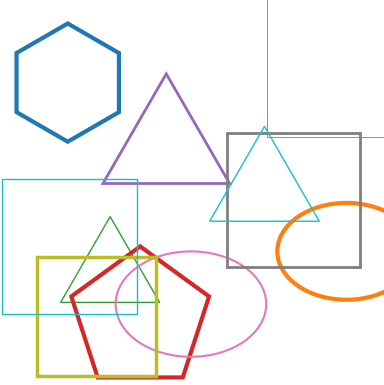[{"shape": "hexagon", "thickness": 3, "radius": 0.77, "center": [0.176, 0.785]}, {"shape": "oval", "thickness": 3, "radius": 0.9, "center": [0.9, 0.347]}, {"shape": "triangle", "thickness": 1, "radius": 0.74, "center": [0.286, 0.289]}, {"shape": "pentagon", "thickness": 3, "radius": 0.94, "center": [0.364, 0.172]}, {"shape": "triangle", "thickness": 2, "radius": 0.95, "center": [0.432, 0.618]}, {"shape": "square", "thickness": 0.5, "radius": 0.96, "center": [0.887, 0.836]}, {"shape": "oval", "thickness": 1.5, "radius": 0.98, "center": [0.496, 0.21]}, {"shape": "square", "thickness": 2, "radius": 0.87, "center": [0.762, 0.481]}, {"shape": "square", "thickness": 2.5, "radius": 0.77, "center": [0.251, 0.178]}, {"shape": "square", "thickness": 1, "radius": 0.88, "center": [0.181, 0.36]}, {"shape": "triangle", "thickness": 1, "radius": 0.82, "center": [0.687, 0.508]}]